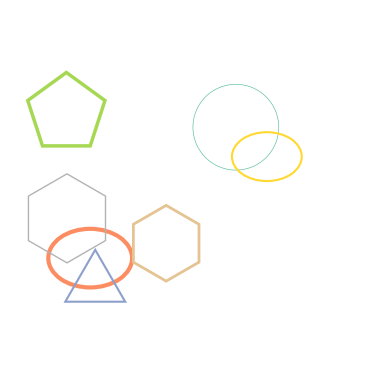[{"shape": "circle", "thickness": 0.5, "radius": 0.56, "center": [0.613, 0.67]}, {"shape": "oval", "thickness": 3, "radius": 0.54, "center": [0.234, 0.33]}, {"shape": "triangle", "thickness": 1.5, "radius": 0.45, "center": [0.247, 0.261]}, {"shape": "pentagon", "thickness": 2.5, "radius": 0.53, "center": [0.172, 0.706]}, {"shape": "oval", "thickness": 1.5, "radius": 0.45, "center": [0.693, 0.593]}, {"shape": "hexagon", "thickness": 2, "radius": 0.49, "center": [0.432, 0.368]}, {"shape": "hexagon", "thickness": 1, "radius": 0.58, "center": [0.174, 0.433]}]